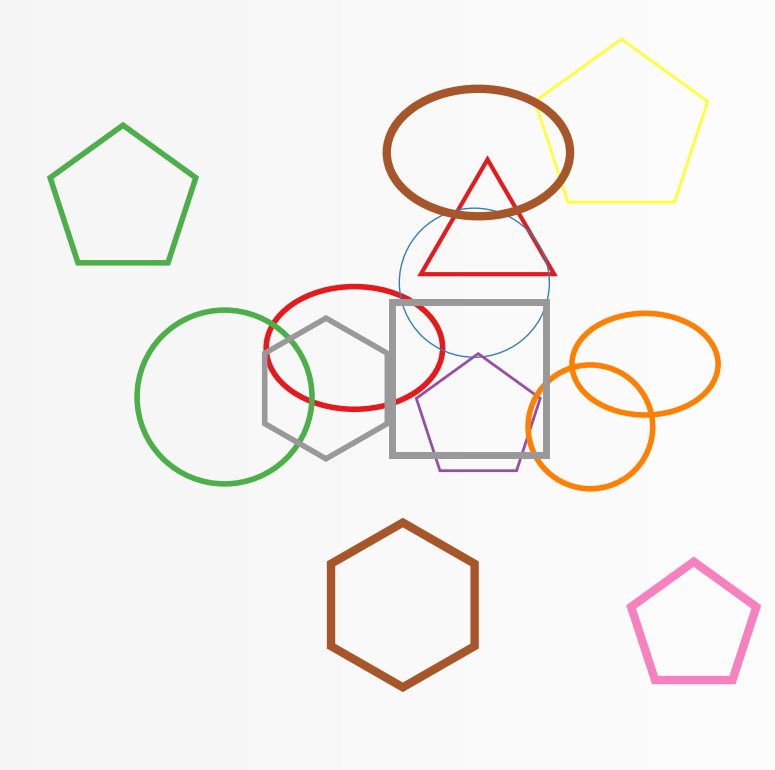[{"shape": "oval", "thickness": 2, "radius": 0.57, "center": [0.457, 0.548]}, {"shape": "triangle", "thickness": 1.5, "radius": 0.5, "center": [0.629, 0.694]}, {"shape": "circle", "thickness": 0.5, "radius": 0.48, "center": [0.612, 0.633]}, {"shape": "circle", "thickness": 2, "radius": 0.56, "center": [0.29, 0.484]}, {"shape": "pentagon", "thickness": 2, "radius": 0.49, "center": [0.159, 0.739]}, {"shape": "pentagon", "thickness": 1, "radius": 0.42, "center": [0.617, 0.457]}, {"shape": "oval", "thickness": 2, "radius": 0.47, "center": [0.832, 0.527]}, {"shape": "circle", "thickness": 2, "radius": 0.4, "center": [0.762, 0.446]}, {"shape": "pentagon", "thickness": 1, "radius": 0.59, "center": [0.802, 0.832]}, {"shape": "hexagon", "thickness": 3, "radius": 0.53, "center": [0.52, 0.214]}, {"shape": "oval", "thickness": 3, "radius": 0.59, "center": [0.617, 0.802]}, {"shape": "pentagon", "thickness": 3, "radius": 0.42, "center": [0.895, 0.186]}, {"shape": "hexagon", "thickness": 2, "radius": 0.46, "center": [0.421, 0.495]}, {"shape": "square", "thickness": 2.5, "radius": 0.5, "center": [0.606, 0.509]}]